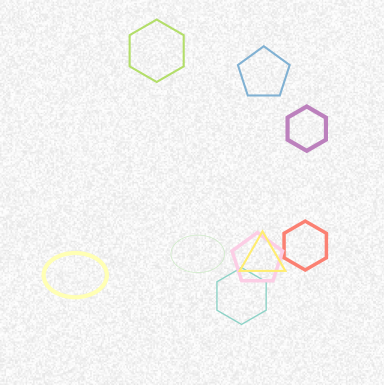[{"shape": "hexagon", "thickness": 1, "radius": 0.37, "center": [0.627, 0.231]}, {"shape": "oval", "thickness": 3, "radius": 0.41, "center": [0.195, 0.285]}, {"shape": "hexagon", "thickness": 2.5, "radius": 0.32, "center": [0.793, 0.362]}, {"shape": "pentagon", "thickness": 1.5, "radius": 0.35, "center": [0.685, 0.809]}, {"shape": "hexagon", "thickness": 1.5, "radius": 0.41, "center": [0.407, 0.868]}, {"shape": "pentagon", "thickness": 2.5, "radius": 0.35, "center": [0.668, 0.327]}, {"shape": "hexagon", "thickness": 3, "radius": 0.29, "center": [0.797, 0.666]}, {"shape": "oval", "thickness": 0.5, "radius": 0.35, "center": [0.514, 0.341]}, {"shape": "triangle", "thickness": 1.5, "radius": 0.34, "center": [0.682, 0.331]}]